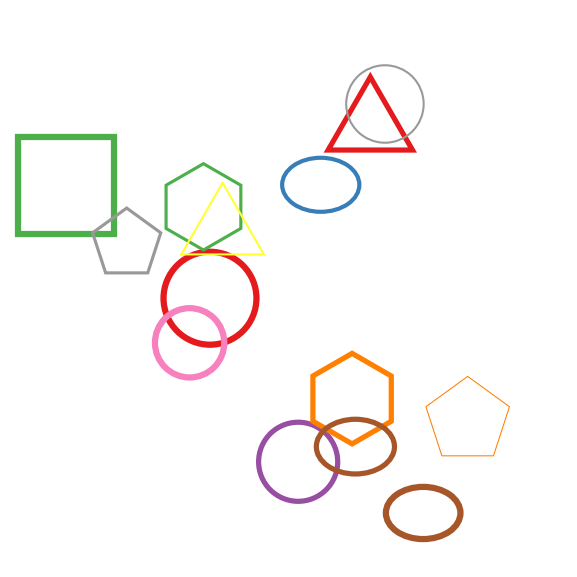[{"shape": "triangle", "thickness": 2.5, "radius": 0.42, "center": [0.641, 0.781]}, {"shape": "circle", "thickness": 3, "radius": 0.4, "center": [0.364, 0.483]}, {"shape": "oval", "thickness": 2, "radius": 0.33, "center": [0.555, 0.679]}, {"shape": "square", "thickness": 3, "radius": 0.42, "center": [0.114, 0.677]}, {"shape": "hexagon", "thickness": 1.5, "radius": 0.37, "center": [0.352, 0.641]}, {"shape": "circle", "thickness": 2.5, "radius": 0.34, "center": [0.516, 0.2]}, {"shape": "pentagon", "thickness": 0.5, "radius": 0.38, "center": [0.81, 0.271]}, {"shape": "hexagon", "thickness": 2.5, "radius": 0.39, "center": [0.61, 0.309]}, {"shape": "triangle", "thickness": 1, "radius": 0.41, "center": [0.385, 0.6]}, {"shape": "oval", "thickness": 3, "radius": 0.32, "center": [0.733, 0.111]}, {"shape": "oval", "thickness": 2.5, "radius": 0.34, "center": [0.615, 0.226]}, {"shape": "circle", "thickness": 3, "radius": 0.3, "center": [0.328, 0.406]}, {"shape": "pentagon", "thickness": 1.5, "radius": 0.31, "center": [0.219, 0.577]}, {"shape": "circle", "thickness": 1, "radius": 0.34, "center": [0.667, 0.819]}]